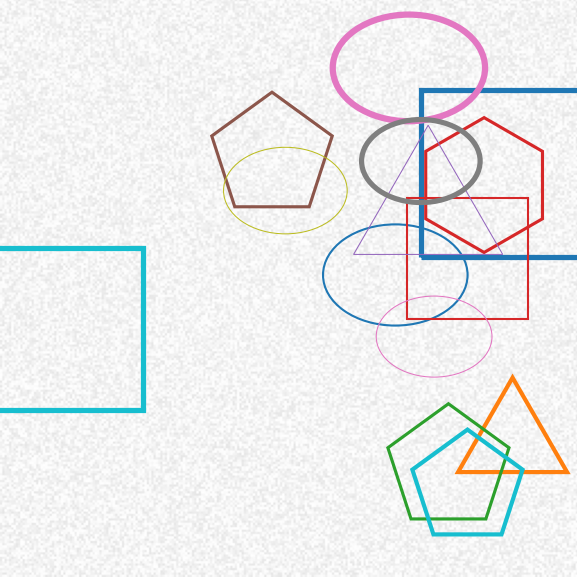[{"shape": "square", "thickness": 2.5, "radius": 0.72, "center": [0.873, 0.699]}, {"shape": "oval", "thickness": 1, "radius": 0.63, "center": [0.684, 0.523]}, {"shape": "triangle", "thickness": 2, "radius": 0.54, "center": [0.888, 0.236]}, {"shape": "pentagon", "thickness": 1.5, "radius": 0.55, "center": [0.777, 0.19]}, {"shape": "square", "thickness": 1, "radius": 0.52, "center": [0.809, 0.551]}, {"shape": "hexagon", "thickness": 1.5, "radius": 0.58, "center": [0.838, 0.679]}, {"shape": "triangle", "thickness": 0.5, "radius": 0.75, "center": [0.741, 0.633]}, {"shape": "pentagon", "thickness": 1.5, "radius": 0.55, "center": [0.471, 0.73]}, {"shape": "oval", "thickness": 0.5, "radius": 0.5, "center": [0.752, 0.416]}, {"shape": "oval", "thickness": 3, "radius": 0.66, "center": [0.708, 0.882]}, {"shape": "oval", "thickness": 2.5, "radius": 0.51, "center": [0.729, 0.72]}, {"shape": "oval", "thickness": 0.5, "radius": 0.54, "center": [0.494, 0.669]}, {"shape": "pentagon", "thickness": 2, "radius": 0.5, "center": [0.809, 0.155]}, {"shape": "square", "thickness": 2.5, "radius": 0.7, "center": [0.108, 0.43]}]